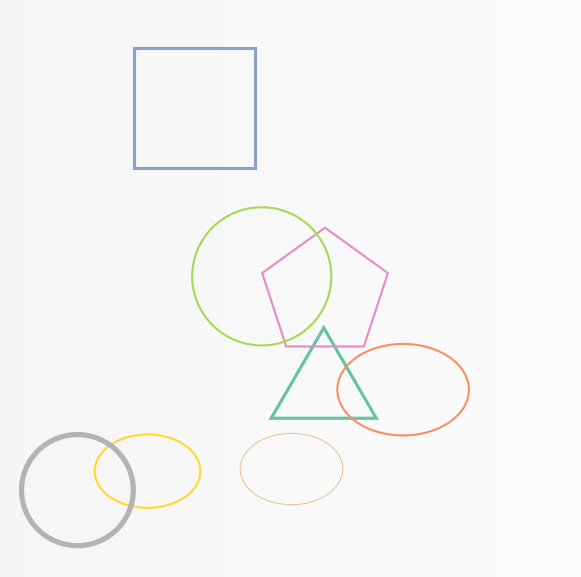[{"shape": "triangle", "thickness": 1.5, "radius": 0.52, "center": [0.557, 0.327]}, {"shape": "oval", "thickness": 1, "radius": 0.57, "center": [0.694, 0.324]}, {"shape": "square", "thickness": 1.5, "radius": 0.52, "center": [0.335, 0.812]}, {"shape": "pentagon", "thickness": 1, "radius": 0.57, "center": [0.559, 0.491]}, {"shape": "circle", "thickness": 1, "radius": 0.6, "center": [0.45, 0.521]}, {"shape": "oval", "thickness": 1, "radius": 0.45, "center": [0.254, 0.183]}, {"shape": "oval", "thickness": 0.5, "radius": 0.44, "center": [0.502, 0.187]}, {"shape": "circle", "thickness": 2.5, "radius": 0.48, "center": [0.133, 0.15]}]